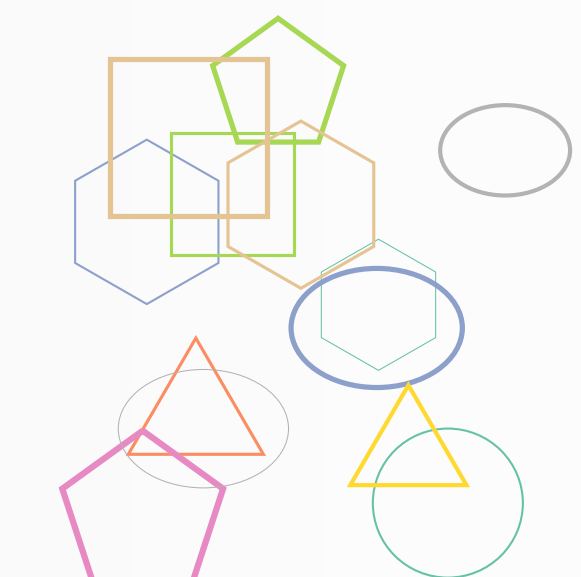[{"shape": "hexagon", "thickness": 0.5, "radius": 0.57, "center": [0.651, 0.471]}, {"shape": "circle", "thickness": 1, "radius": 0.65, "center": [0.77, 0.128]}, {"shape": "triangle", "thickness": 1.5, "radius": 0.67, "center": [0.337, 0.28]}, {"shape": "hexagon", "thickness": 1, "radius": 0.71, "center": [0.253, 0.615]}, {"shape": "oval", "thickness": 2.5, "radius": 0.74, "center": [0.648, 0.431]}, {"shape": "pentagon", "thickness": 3, "radius": 0.73, "center": [0.245, 0.108]}, {"shape": "square", "thickness": 1.5, "radius": 0.53, "center": [0.4, 0.663]}, {"shape": "pentagon", "thickness": 2.5, "radius": 0.59, "center": [0.478, 0.849]}, {"shape": "triangle", "thickness": 2, "radius": 0.58, "center": [0.703, 0.217]}, {"shape": "hexagon", "thickness": 1.5, "radius": 0.72, "center": [0.518, 0.645]}, {"shape": "square", "thickness": 2.5, "radius": 0.68, "center": [0.324, 0.761]}, {"shape": "oval", "thickness": 2, "radius": 0.56, "center": [0.869, 0.739]}, {"shape": "oval", "thickness": 0.5, "radius": 0.73, "center": [0.35, 0.257]}]